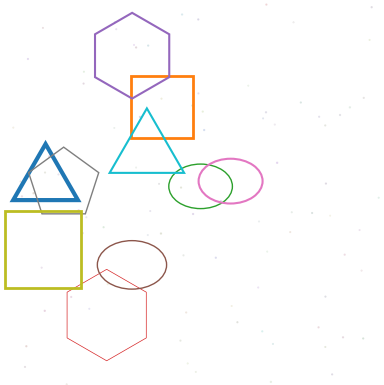[{"shape": "triangle", "thickness": 3, "radius": 0.49, "center": [0.118, 0.529]}, {"shape": "square", "thickness": 2, "radius": 0.4, "center": [0.421, 0.721]}, {"shape": "oval", "thickness": 1, "radius": 0.41, "center": [0.521, 0.516]}, {"shape": "hexagon", "thickness": 0.5, "radius": 0.59, "center": [0.277, 0.182]}, {"shape": "hexagon", "thickness": 1.5, "radius": 0.56, "center": [0.343, 0.855]}, {"shape": "oval", "thickness": 1, "radius": 0.45, "center": [0.343, 0.312]}, {"shape": "oval", "thickness": 1.5, "radius": 0.42, "center": [0.599, 0.53]}, {"shape": "pentagon", "thickness": 1, "radius": 0.48, "center": [0.165, 0.522]}, {"shape": "square", "thickness": 2, "radius": 0.5, "center": [0.112, 0.352]}, {"shape": "triangle", "thickness": 1.5, "radius": 0.56, "center": [0.381, 0.607]}]